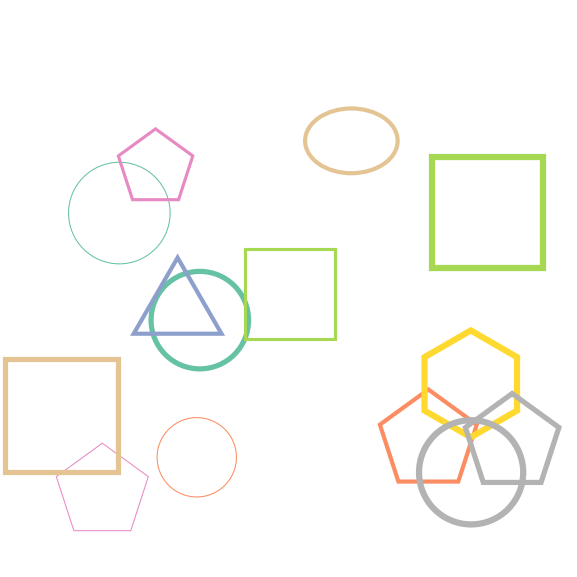[{"shape": "circle", "thickness": 2.5, "radius": 0.42, "center": [0.346, 0.445]}, {"shape": "circle", "thickness": 0.5, "radius": 0.44, "center": [0.207, 0.63]}, {"shape": "pentagon", "thickness": 2, "radius": 0.44, "center": [0.742, 0.237]}, {"shape": "circle", "thickness": 0.5, "radius": 0.34, "center": [0.341, 0.207]}, {"shape": "triangle", "thickness": 2, "radius": 0.44, "center": [0.308, 0.465]}, {"shape": "pentagon", "thickness": 0.5, "radius": 0.42, "center": [0.177, 0.148]}, {"shape": "pentagon", "thickness": 1.5, "radius": 0.34, "center": [0.269, 0.708]}, {"shape": "square", "thickness": 3, "radius": 0.48, "center": [0.844, 0.631]}, {"shape": "square", "thickness": 1.5, "radius": 0.39, "center": [0.502, 0.49]}, {"shape": "hexagon", "thickness": 3, "radius": 0.46, "center": [0.815, 0.334]}, {"shape": "square", "thickness": 2.5, "radius": 0.49, "center": [0.106, 0.279]}, {"shape": "oval", "thickness": 2, "radius": 0.4, "center": [0.608, 0.755]}, {"shape": "circle", "thickness": 3, "radius": 0.45, "center": [0.816, 0.181]}, {"shape": "pentagon", "thickness": 2.5, "radius": 0.43, "center": [0.887, 0.233]}]